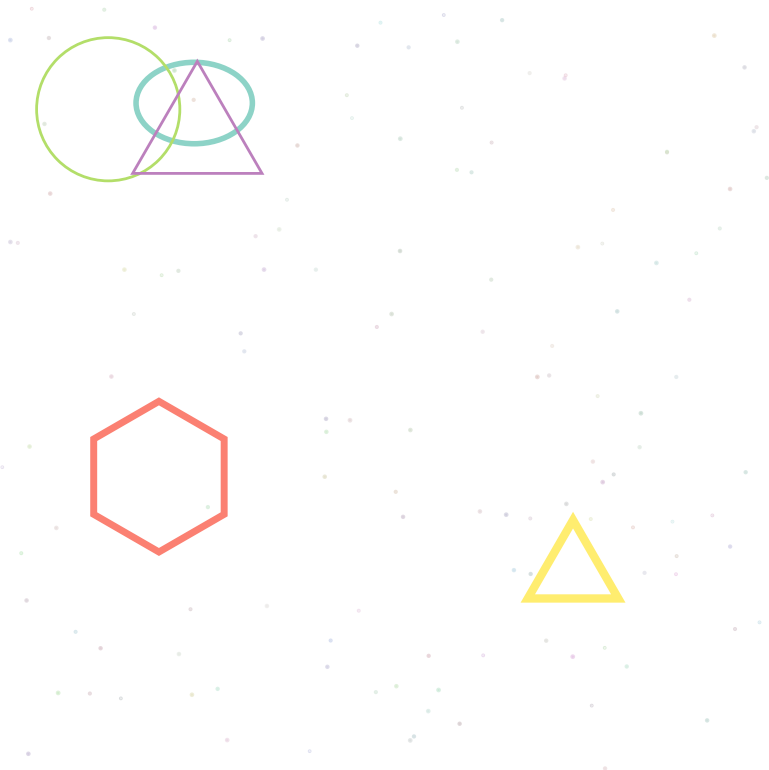[{"shape": "oval", "thickness": 2, "radius": 0.38, "center": [0.252, 0.866]}, {"shape": "hexagon", "thickness": 2.5, "radius": 0.49, "center": [0.206, 0.381]}, {"shape": "circle", "thickness": 1, "radius": 0.47, "center": [0.141, 0.858]}, {"shape": "triangle", "thickness": 1, "radius": 0.49, "center": [0.256, 0.823]}, {"shape": "triangle", "thickness": 3, "radius": 0.34, "center": [0.744, 0.257]}]